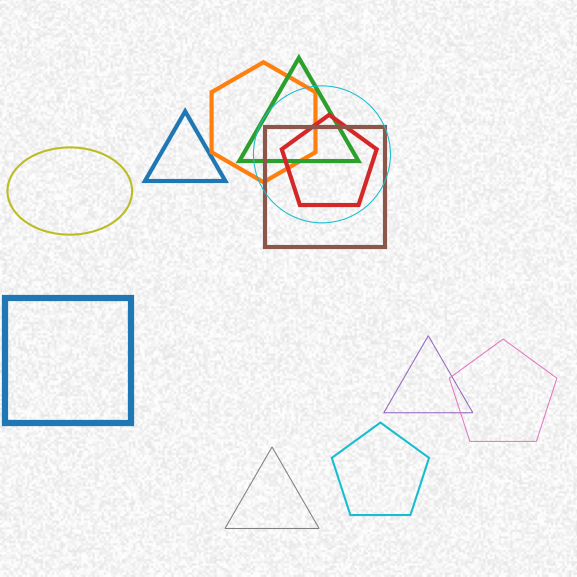[{"shape": "triangle", "thickness": 2, "radius": 0.4, "center": [0.321, 0.726]}, {"shape": "square", "thickness": 3, "radius": 0.54, "center": [0.118, 0.375]}, {"shape": "hexagon", "thickness": 2, "radius": 0.52, "center": [0.456, 0.788]}, {"shape": "triangle", "thickness": 2, "radius": 0.6, "center": [0.518, 0.78]}, {"shape": "pentagon", "thickness": 2, "radius": 0.43, "center": [0.57, 0.714]}, {"shape": "triangle", "thickness": 0.5, "radius": 0.44, "center": [0.742, 0.329]}, {"shape": "square", "thickness": 2, "radius": 0.52, "center": [0.563, 0.675]}, {"shape": "pentagon", "thickness": 0.5, "radius": 0.49, "center": [0.871, 0.314]}, {"shape": "triangle", "thickness": 0.5, "radius": 0.47, "center": [0.471, 0.131]}, {"shape": "oval", "thickness": 1, "radius": 0.54, "center": [0.121, 0.668]}, {"shape": "pentagon", "thickness": 1, "radius": 0.44, "center": [0.659, 0.179]}, {"shape": "circle", "thickness": 0.5, "radius": 0.59, "center": [0.557, 0.732]}]